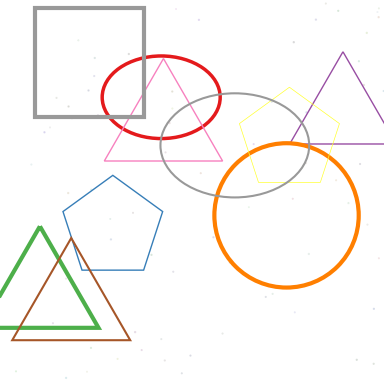[{"shape": "oval", "thickness": 2.5, "radius": 0.77, "center": [0.419, 0.747]}, {"shape": "pentagon", "thickness": 1, "radius": 0.68, "center": [0.293, 0.408]}, {"shape": "triangle", "thickness": 3, "radius": 0.88, "center": [0.104, 0.236]}, {"shape": "triangle", "thickness": 1, "radius": 0.8, "center": [0.891, 0.706]}, {"shape": "circle", "thickness": 3, "radius": 0.94, "center": [0.744, 0.441]}, {"shape": "pentagon", "thickness": 0.5, "radius": 0.68, "center": [0.752, 0.637]}, {"shape": "triangle", "thickness": 1.5, "radius": 0.88, "center": [0.185, 0.205]}, {"shape": "triangle", "thickness": 1, "radius": 0.89, "center": [0.425, 0.671]}, {"shape": "oval", "thickness": 1.5, "radius": 0.97, "center": [0.61, 0.622]}, {"shape": "square", "thickness": 3, "radius": 0.71, "center": [0.233, 0.838]}]